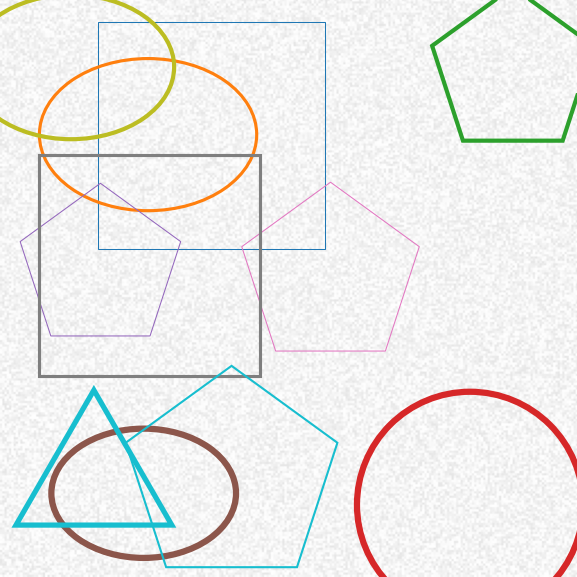[{"shape": "square", "thickness": 0.5, "radius": 0.98, "center": [0.366, 0.764]}, {"shape": "oval", "thickness": 1.5, "radius": 0.94, "center": [0.256, 0.766]}, {"shape": "pentagon", "thickness": 2, "radius": 0.73, "center": [0.888, 0.874]}, {"shape": "circle", "thickness": 3, "radius": 0.98, "center": [0.814, 0.125]}, {"shape": "pentagon", "thickness": 0.5, "radius": 0.73, "center": [0.174, 0.536]}, {"shape": "oval", "thickness": 3, "radius": 0.8, "center": [0.249, 0.145]}, {"shape": "pentagon", "thickness": 0.5, "radius": 0.81, "center": [0.572, 0.522]}, {"shape": "square", "thickness": 1.5, "radius": 0.96, "center": [0.259, 0.539]}, {"shape": "oval", "thickness": 2, "radius": 0.89, "center": [0.123, 0.883]}, {"shape": "pentagon", "thickness": 1, "radius": 0.96, "center": [0.401, 0.173]}, {"shape": "triangle", "thickness": 2.5, "radius": 0.78, "center": [0.163, 0.168]}]